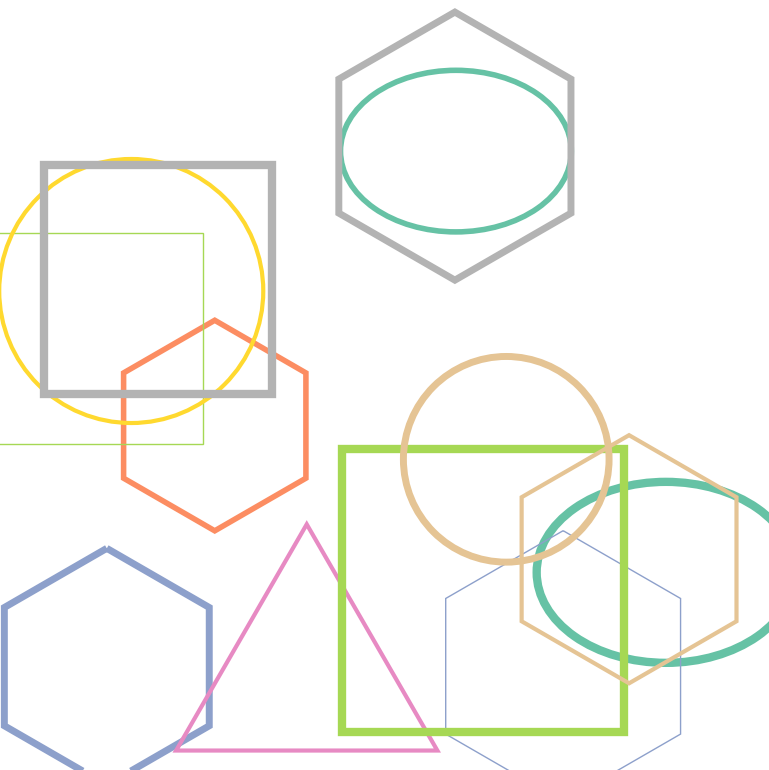[{"shape": "oval", "thickness": 3, "radius": 0.84, "center": [0.865, 0.257]}, {"shape": "oval", "thickness": 2, "radius": 0.75, "center": [0.592, 0.804]}, {"shape": "hexagon", "thickness": 2, "radius": 0.68, "center": [0.279, 0.447]}, {"shape": "hexagon", "thickness": 0.5, "radius": 0.88, "center": [0.731, 0.135]}, {"shape": "hexagon", "thickness": 2.5, "radius": 0.77, "center": [0.139, 0.134]}, {"shape": "triangle", "thickness": 1.5, "radius": 0.98, "center": [0.398, 0.123]}, {"shape": "square", "thickness": 3, "radius": 0.92, "center": [0.627, 0.233]}, {"shape": "square", "thickness": 0.5, "radius": 0.68, "center": [0.127, 0.56]}, {"shape": "circle", "thickness": 1.5, "radius": 0.86, "center": [0.17, 0.622]}, {"shape": "hexagon", "thickness": 1.5, "radius": 0.81, "center": [0.817, 0.274]}, {"shape": "circle", "thickness": 2.5, "radius": 0.67, "center": [0.657, 0.404]}, {"shape": "hexagon", "thickness": 2.5, "radius": 0.87, "center": [0.591, 0.81]}, {"shape": "square", "thickness": 3, "radius": 0.74, "center": [0.205, 0.637]}]